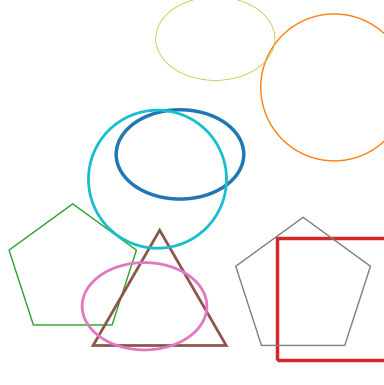[{"shape": "oval", "thickness": 2.5, "radius": 0.83, "center": [0.467, 0.599]}, {"shape": "circle", "thickness": 1, "radius": 0.95, "center": [0.868, 0.773]}, {"shape": "pentagon", "thickness": 1, "radius": 0.87, "center": [0.189, 0.297]}, {"shape": "square", "thickness": 2.5, "radius": 0.79, "center": [0.879, 0.224]}, {"shape": "triangle", "thickness": 2, "radius": 1.0, "center": [0.415, 0.202]}, {"shape": "oval", "thickness": 2, "radius": 0.81, "center": [0.375, 0.205]}, {"shape": "pentagon", "thickness": 1, "radius": 0.92, "center": [0.787, 0.252]}, {"shape": "oval", "thickness": 0.5, "radius": 0.77, "center": [0.559, 0.9]}, {"shape": "circle", "thickness": 2, "radius": 0.9, "center": [0.409, 0.535]}]